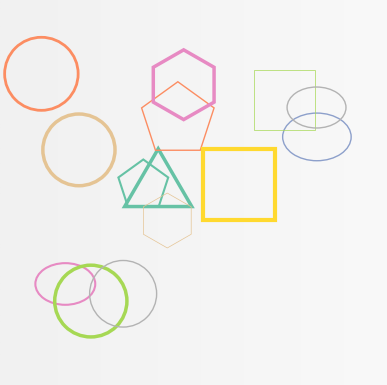[{"shape": "triangle", "thickness": 2.5, "radius": 0.5, "center": [0.408, 0.514]}, {"shape": "pentagon", "thickness": 1.5, "radius": 0.34, "center": [0.37, 0.518]}, {"shape": "pentagon", "thickness": 1, "radius": 0.49, "center": [0.459, 0.689]}, {"shape": "circle", "thickness": 2, "radius": 0.47, "center": [0.107, 0.808]}, {"shape": "oval", "thickness": 1, "radius": 0.44, "center": [0.818, 0.644]}, {"shape": "oval", "thickness": 1.5, "radius": 0.39, "center": [0.169, 0.262]}, {"shape": "hexagon", "thickness": 2.5, "radius": 0.45, "center": [0.474, 0.78]}, {"shape": "circle", "thickness": 2.5, "radius": 0.47, "center": [0.234, 0.218]}, {"shape": "square", "thickness": 0.5, "radius": 0.39, "center": [0.734, 0.74]}, {"shape": "square", "thickness": 3, "radius": 0.47, "center": [0.616, 0.521]}, {"shape": "circle", "thickness": 2.5, "radius": 0.47, "center": [0.204, 0.611]}, {"shape": "hexagon", "thickness": 0.5, "radius": 0.36, "center": [0.432, 0.427]}, {"shape": "oval", "thickness": 1, "radius": 0.38, "center": [0.817, 0.721]}, {"shape": "circle", "thickness": 1, "radius": 0.43, "center": [0.318, 0.237]}]